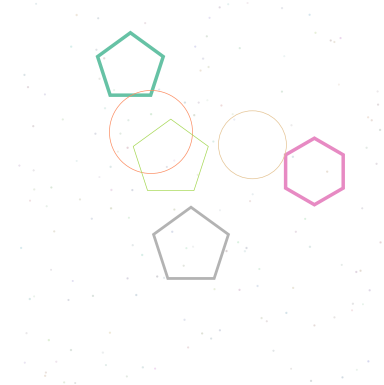[{"shape": "pentagon", "thickness": 2.5, "radius": 0.45, "center": [0.339, 0.825]}, {"shape": "circle", "thickness": 0.5, "radius": 0.54, "center": [0.392, 0.657]}, {"shape": "hexagon", "thickness": 2.5, "radius": 0.43, "center": [0.817, 0.555]}, {"shape": "pentagon", "thickness": 0.5, "radius": 0.51, "center": [0.444, 0.588]}, {"shape": "circle", "thickness": 0.5, "radius": 0.44, "center": [0.656, 0.624]}, {"shape": "pentagon", "thickness": 2, "radius": 0.51, "center": [0.496, 0.359]}]